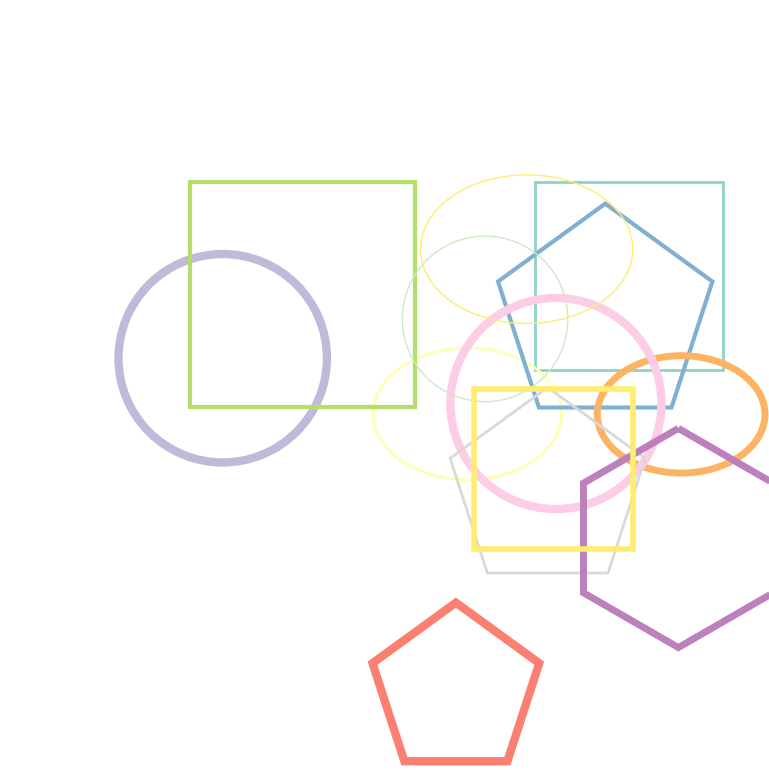[{"shape": "square", "thickness": 1, "radius": 0.61, "center": [0.816, 0.642]}, {"shape": "oval", "thickness": 1, "radius": 0.61, "center": [0.607, 0.463]}, {"shape": "circle", "thickness": 3, "radius": 0.68, "center": [0.289, 0.535]}, {"shape": "pentagon", "thickness": 3, "radius": 0.57, "center": [0.592, 0.104]}, {"shape": "pentagon", "thickness": 1.5, "radius": 0.73, "center": [0.786, 0.589]}, {"shape": "oval", "thickness": 2.5, "radius": 0.54, "center": [0.885, 0.462]}, {"shape": "square", "thickness": 1.5, "radius": 0.73, "center": [0.392, 0.617]}, {"shape": "circle", "thickness": 3, "radius": 0.69, "center": [0.722, 0.476]}, {"shape": "pentagon", "thickness": 1, "radius": 0.67, "center": [0.711, 0.364]}, {"shape": "hexagon", "thickness": 2.5, "radius": 0.71, "center": [0.881, 0.301]}, {"shape": "circle", "thickness": 0.5, "radius": 0.54, "center": [0.63, 0.586]}, {"shape": "square", "thickness": 2, "radius": 0.52, "center": [0.719, 0.391]}, {"shape": "oval", "thickness": 0.5, "radius": 0.69, "center": [0.684, 0.676]}]